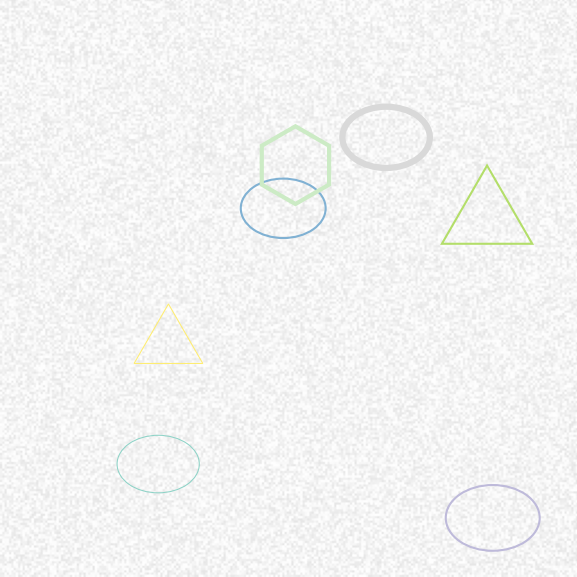[{"shape": "oval", "thickness": 0.5, "radius": 0.36, "center": [0.274, 0.196]}, {"shape": "oval", "thickness": 1, "radius": 0.41, "center": [0.853, 0.102]}, {"shape": "oval", "thickness": 1, "radius": 0.37, "center": [0.49, 0.638]}, {"shape": "triangle", "thickness": 1, "radius": 0.45, "center": [0.843, 0.622]}, {"shape": "oval", "thickness": 3, "radius": 0.38, "center": [0.669, 0.761]}, {"shape": "hexagon", "thickness": 2, "radius": 0.34, "center": [0.512, 0.713]}, {"shape": "triangle", "thickness": 0.5, "radius": 0.34, "center": [0.292, 0.404]}]